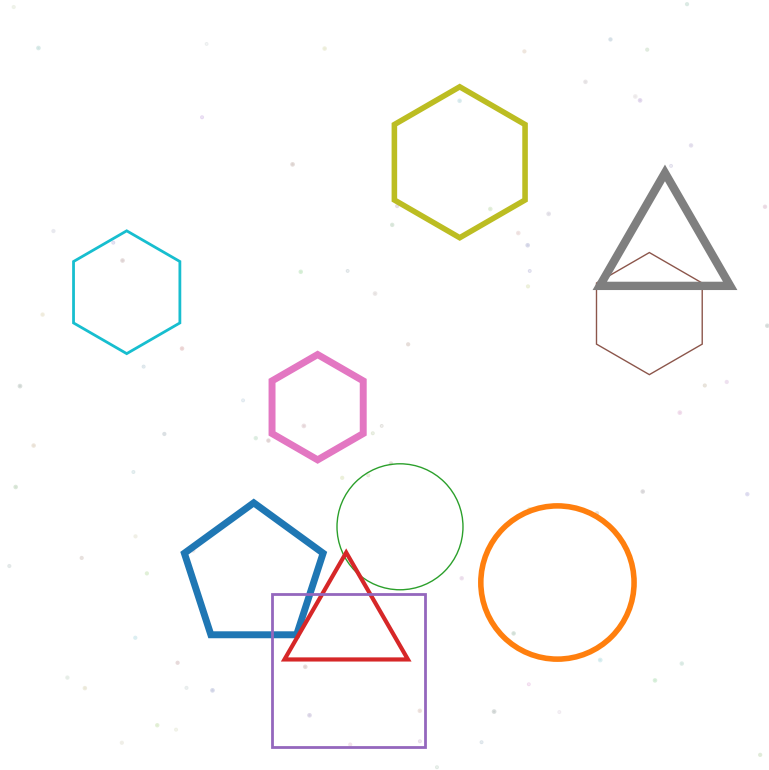[{"shape": "pentagon", "thickness": 2.5, "radius": 0.47, "center": [0.33, 0.252]}, {"shape": "circle", "thickness": 2, "radius": 0.5, "center": [0.724, 0.243]}, {"shape": "circle", "thickness": 0.5, "radius": 0.41, "center": [0.519, 0.316]}, {"shape": "triangle", "thickness": 1.5, "radius": 0.46, "center": [0.45, 0.19]}, {"shape": "square", "thickness": 1, "radius": 0.5, "center": [0.453, 0.129]}, {"shape": "hexagon", "thickness": 0.5, "radius": 0.4, "center": [0.843, 0.593]}, {"shape": "hexagon", "thickness": 2.5, "radius": 0.34, "center": [0.413, 0.471]}, {"shape": "triangle", "thickness": 3, "radius": 0.49, "center": [0.864, 0.678]}, {"shape": "hexagon", "thickness": 2, "radius": 0.49, "center": [0.597, 0.789]}, {"shape": "hexagon", "thickness": 1, "radius": 0.4, "center": [0.165, 0.62]}]